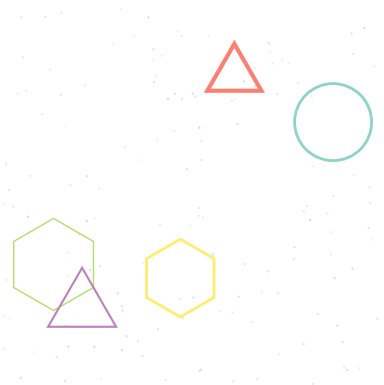[{"shape": "circle", "thickness": 2, "radius": 0.5, "center": [0.865, 0.683]}, {"shape": "triangle", "thickness": 3, "radius": 0.41, "center": [0.609, 0.805]}, {"shape": "hexagon", "thickness": 1, "radius": 0.6, "center": [0.139, 0.313]}, {"shape": "triangle", "thickness": 1.5, "radius": 0.51, "center": [0.213, 0.202]}, {"shape": "hexagon", "thickness": 2, "radius": 0.51, "center": [0.468, 0.278]}]